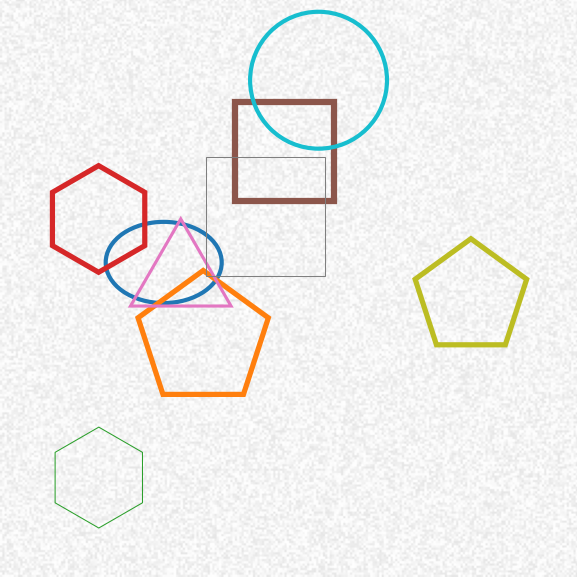[{"shape": "oval", "thickness": 2, "radius": 0.5, "center": [0.283, 0.545]}, {"shape": "pentagon", "thickness": 2.5, "radius": 0.59, "center": [0.352, 0.412]}, {"shape": "hexagon", "thickness": 0.5, "radius": 0.44, "center": [0.171, 0.172]}, {"shape": "hexagon", "thickness": 2.5, "radius": 0.46, "center": [0.171, 0.62]}, {"shape": "square", "thickness": 3, "radius": 0.43, "center": [0.493, 0.736]}, {"shape": "triangle", "thickness": 1.5, "radius": 0.5, "center": [0.313, 0.519]}, {"shape": "square", "thickness": 0.5, "radius": 0.51, "center": [0.46, 0.624]}, {"shape": "pentagon", "thickness": 2.5, "radius": 0.51, "center": [0.815, 0.484]}, {"shape": "circle", "thickness": 2, "radius": 0.59, "center": [0.552, 0.86]}]